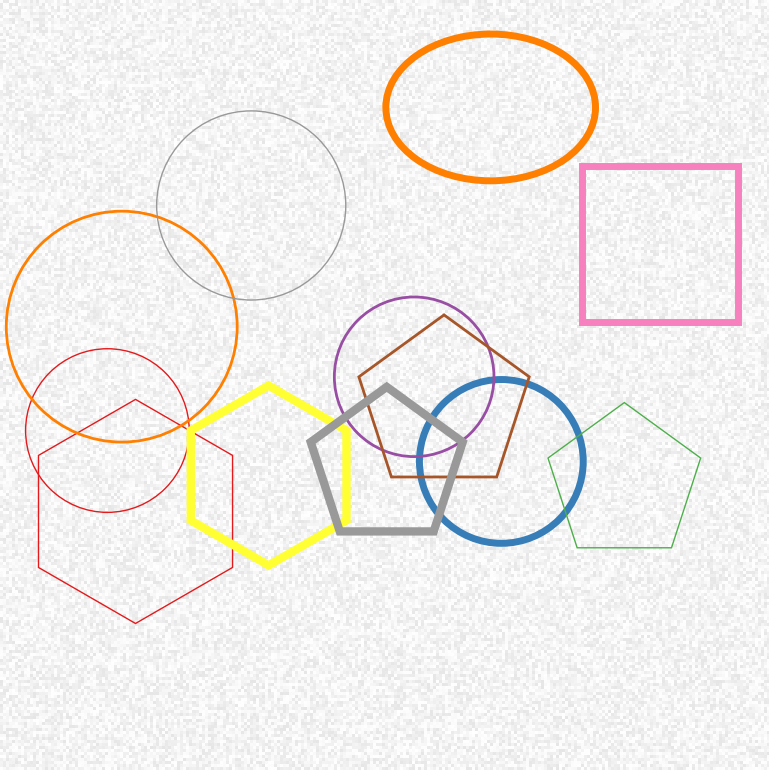[{"shape": "hexagon", "thickness": 0.5, "radius": 0.73, "center": [0.176, 0.336]}, {"shape": "circle", "thickness": 0.5, "radius": 0.53, "center": [0.139, 0.441]}, {"shape": "circle", "thickness": 2.5, "radius": 0.53, "center": [0.651, 0.401]}, {"shape": "pentagon", "thickness": 0.5, "radius": 0.52, "center": [0.811, 0.373]}, {"shape": "circle", "thickness": 1, "radius": 0.52, "center": [0.538, 0.511]}, {"shape": "oval", "thickness": 2.5, "radius": 0.68, "center": [0.637, 0.86]}, {"shape": "circle", "thickness": 1, "radius": 0.75, "center": [0.158, 0.576]}, {"shape": "hexagon", "thickness": 3, "radius": 0.58, "center": [0.349, 0.382]}, {"shape": "pentagon", "thickness": 1, "radius": 0.58, "center": [0.577, 0.475]}, {"shape": "square", "thickness": 2.5, "radius": 0.51, "center": [0.857, 0.683]}, {"shape": "circle", "thickness": 0.5, "radius": 0.61, "center": [0.326, 0.733]}, {"shape": "pentagon", "thickness": 3, "radius": 0.52, "center": [0.502, 0.394]}]